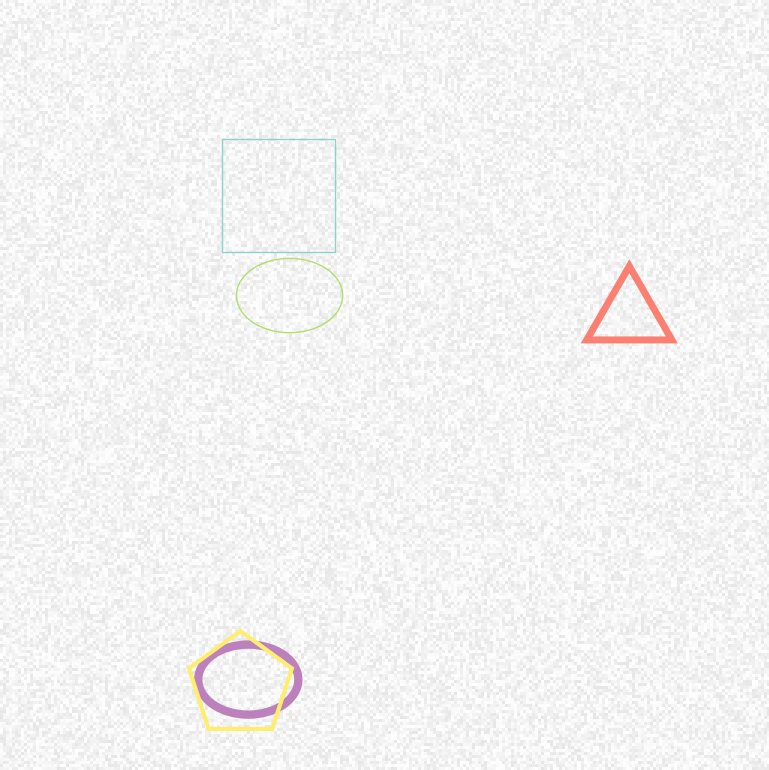[{"shape": "square", "thickness": 0.5, "radius": 0.37, "center": [0.362, 0.746]}, {"shape": "triangle", "thickness": 2.5, "radius": 0.32, "center": [0.817, 0.59]}, {"shape": "oval", "thickness": 0.5, "radius": 0.34, "center": [0.376, 0.616]}, {"shape": "oval", "thickness": 3, "radius": 0.32, "center": [0.322, 0.117]}, {"shape": "pentagon", "thickness": 1.5, "radius": 0.35, "center": [0.312, 0.11]}]